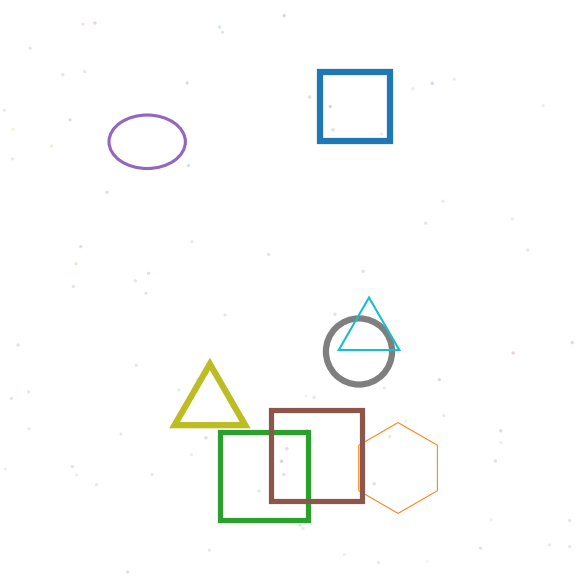[{"shape": "square", "thickness": 3, "radius": 0.3, "center": [0.614, 0.815]}, {"shape": "hexagon", "thickness": 0.5, "radius": 0.39, "center": [0.689, 0.189]}, {"shape": "square", "thickness": 2.5, "radius": 0.38, "center": [0.458, 0.175]}, {"shape": "oval", "thickness": 1.5, "radius": 0.33, "center": [0.255, 0.754]}, {"shape": "square", "thickness": 2.5, "radius": 0.39, "center": [0.548, 0.211]}, {"shape": "circle", "thickness": 3, "radius": 0.29, "center": [0.622, 0.391]}, {"shape": "triangle", "thickness": 3, "radius": 0.35, "center": [0.363, 0.298]}, {"shape": "triangle", "thickness": 1, "radius": 0.3, "center": [0.639, 0.423]}]